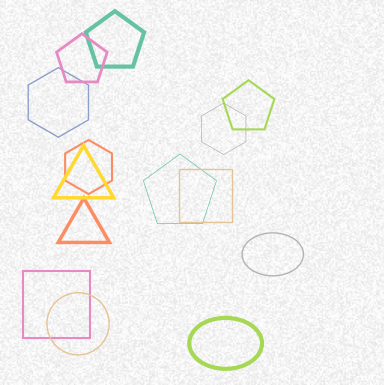[{"shape": "pentagon", "thickness": 3, "radius": 0.4, "center": [0.299, 0.891]}, {"shape": "pentagon", "thickness": 0.5, "radius": 0.5, "center": [0.467, 0.5]}, {"shape": "triangle", "thickness": 2.5, "radius": 0.38, "center": [0.218, 0.409]}, {"shape": "hexagon", "thickness": 1.5, "radius": 0.35, "center": [0.23, 0.566]}, {"shape": "hexagon", "thickness": 1, "radius": 0.45, "center": [0.152, 0.734]}, {"shape": "pentagon", "thickness": 2, "radius": 0.35, "center": [0.213, 0.843]}, {"shape": "square", "thickness": 1.5, "radius": 0.43, "center": [0.147, 0.209]}, {"shape": "pentagon", "thickness": 1.5, "radius": 0.35, "center": [0.646, 0.721]}, {"shape": "oval", "thickness": 3, "radius": 0.47, "center": [0.586, 0.108]}, {"shape": "triangle", "thickness": 2.5, "radius": 0.45, "center": [0.217, 0.531]}, {"shape": "circle", "thickness": 1, "radius": 0.4, "center": [0.203, 0.159]}, {"shape": "square", "thickness": 1, "radius": 0.34, "center": [0.534, 0.491]}, {"shape": "hexagon", "thickness": 0.5, "radius": 0.33, "center": [0.581, 0.665]}, {"shape": "oval", "thickness": 1, "radius": 0.4, "center": [0.708, 0.339]}]